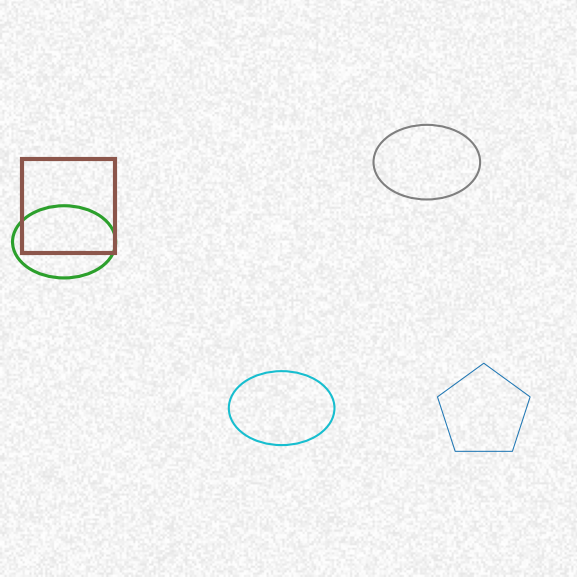[{"shape": "pentagon", "thickness": 0.5, "radius": 0.42, "center": [0.838, 0.286]}, {"shape": "oval", "thickness": 1.5, "radius": 0.45, "center": [0.111, 0.58]}, {"shape": "square", "thickness": 2, "radius": 0.4, "center": [0.118, 0.643]}, {"shape": "oval", "thickness": 1, "radius": 0.46, "center": [0.739, 0.718]}, {"shape": "oval", "thickness": 1, "radius": 0.46, "center": [0.488, 0.292]}]